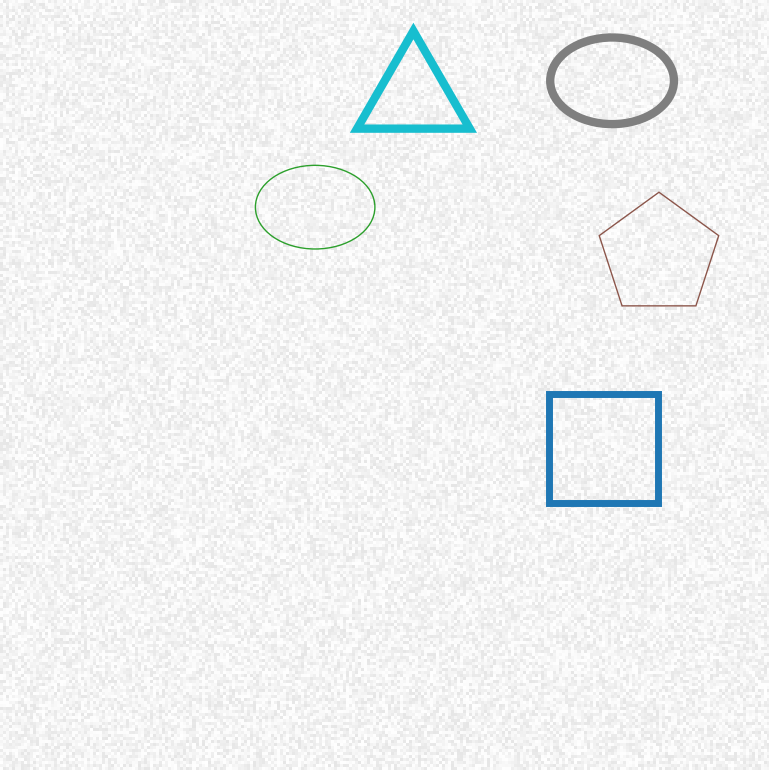[{"shape": "square", "thickness": 2.5, "radius": 0.35, "center": [0.784, 0.417]}, {"shape": "oval", "thickness": 0.5, "radius": 0.39, "center": [0.409, 0.731]}, {"shape": "pentagon", "thickness": 0.5, "radius": 0.41, "center": [0.856, 0.669]}, {"shape": "oval", "thickness": 3, "radius": 0.4, "center": [0.795, 0.895]}, {"shape": "triangle", "thickness": 3, "radius": 0.42, "center": [0.537, 0.875]}]